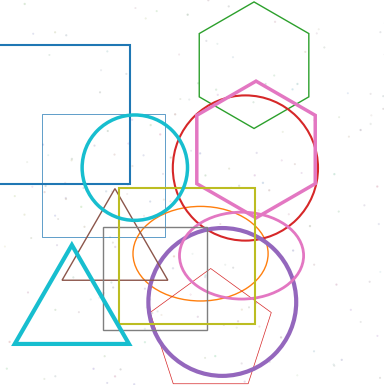[{"shape": "square", "thickness": 1.5, "radius": 0.91, "center": [0.156, 0.703]}, {"shape": "square", "thickness": 0.5, "radius": 0.8, "center": [0.268, 0.545]}, {"shape": "oval", "thickness": 1, "radius": 0.88, "center": [0.521, 0.341]}, {"shape": "hexagon", "thickness": 1, "radius": 0.82, "center": [0.66, 0.831]}, {"shape": "circle", "thickness": 1.5, "radius": 0.94, "center": [0.637, 0.564]}, {"shape": "pentagon", "thickness": 0.5, "radius": 0.83, "center": [0.547, 0.137]}, {"shape": "circle", "thickness": 3, "radius": 0.96, "center": [0.577, 0.216]}, {"shape": "triangle", "thickness": 1, "radius": 0.79, "center": [0.299, 0.351]}, {"shape": "hexagon", "thickness": 2.5, "radius": 0.89, "center": [0.665, 0.612]}, {"shape": "oval", "thickness": 2, "radius": 0.81, "center": [0.627, 0.336]}, {"shape": "square", "thickness": 1, "radius": 0.67, "center": [0.402, 0.277]}, {"shape": "square", "thickness": 1.5, "radius": 0.88, "center": [0.487, 0.336]}, {"shape": "circle", "thickness": 2.5, "radius": 0.68, "center": [0.35, 0.565]}, {"shape": "triangle", "thickness": 3, "radius": 0.86, "center": [0.187, 0.192]}]